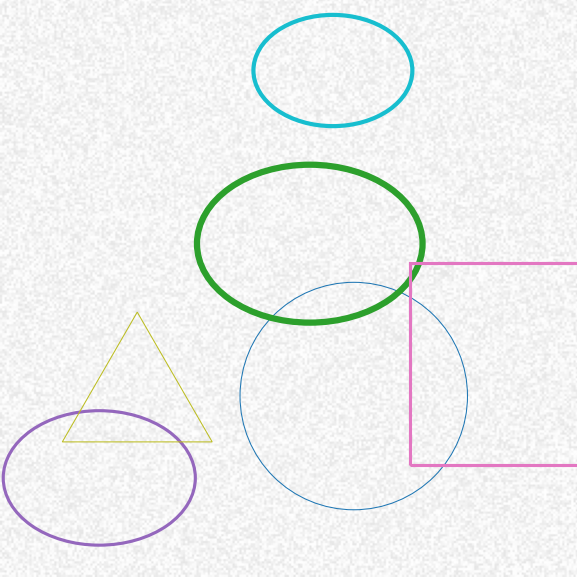[{"shape": "circle", "thickness": 0.5, "radius": 0.98, "center": [0.613, 0.313]}, {"shape": "oval", "thickness": 3, "radius": 0.98, "center": [0.536, 0.577]}, {"shape": "oval", "thickness": 1.5, "radius": 0.83, "center": [0.172, 0.172]}, {"shape": "square", "thickness": 1.5, "radius": 0.87, "center": [0.885, 0.369]}, {"shape": "triangle", "thickness": 0.5, "radius": 0.75, "center": [0.238, 0.309]}, {"shape": "oval", "thickness": 2, "radius": 0.69, "center": [0.576, 0.877]}]